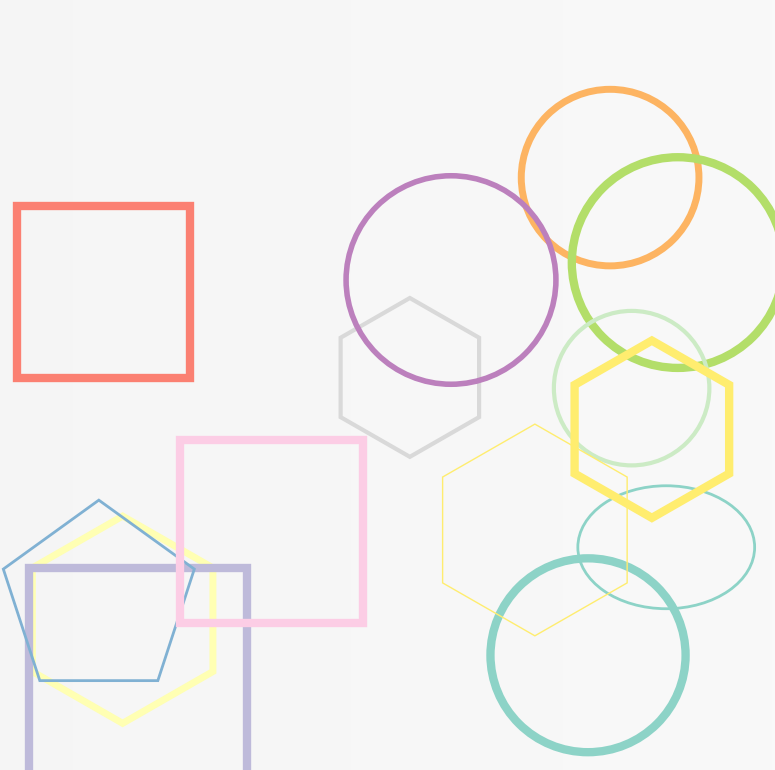[{"shape": "circle", "thickness": 3, "radius": 0.63, "center": [0.759, 0.149]}, {"shape": "oval", "thickness": 1, "radius": 0.57, "center": [0.86, 0.289]}, {"shape": "hexagon", "thickness": 2.5, "radius": 0.67, "center": [0.158, 0.195]}, {"shape": "square", "thickness": 3, "radius": 0.7, "center": [0.178, 0.122]}, {"shape": "square", "thickness": 3, "radius": 0.56, "center": [0.134, 0.62]}, {"shape": "pentagon", "thickness": 1, "radius": 0.65, "center": [0.128, 0.221]}, {"shape": "circle", "thickness": 2.5, "radius": 0.57, "center": [0.787, 0.769]}, {"shape": "circle", "thickness": 3, "radius": 0.68, "center": [0.875, 0.659]}, {"shape": "square", "thickness": 3, "radius": 0.59, "center": [0.35, 0.31]}, {"shape": "hexagon", "thickness": 1.5, "radius": 0.52, "center": [0.529, 0.51]}, {"shape": "circle", "thickness": 2, "radius": 0.68, "center": [0.582, 0.636]}, {"shape": "circle", "thickness": 1.5, "radius": 0.5, "center": [0.815, 0.496]}, {"shape": "hexagon", "thickness": 3, "radius": 0.58, "center": [0.841, 0.443]}, {"shape": "hexagon", "thickness": 0.5, "radius": 0.69, "center": [0.69, 0.312]}]